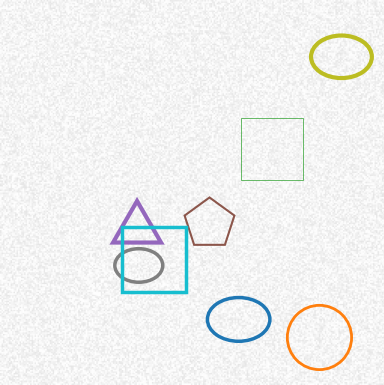[{"shape": "oval", "thickness": 2.5, "radius": 0.41, "center": [0.62, 0.17]}, {"shape": "circle", "thickness": 2, "radius": 0.42, "center": [0.83, 0.123]}, {"shape": "square", "thickness": 0.5, "radius": 0.4, "center": [0.706, 0.612]}, {"shape": "triangle", "thickness": 3, "radius": 0.36, "center": [0.356, 0.406]}, {"shape": "pentagon", "thickness": 1.5, "radius": 0.34, "center": [0.544, 0.419]}, {"shape": "oval", "thickness": 2.5, "radius": 0.31, "center": [0.36, 0.31]}, {"shape": "oval", "thickness": 3, "radius": 0.39, "center": [0.887, 0.852]}, {"shape": "square", "thickness": 2.5, "radius": 0.42, "center": [0.4, 0.327]}]